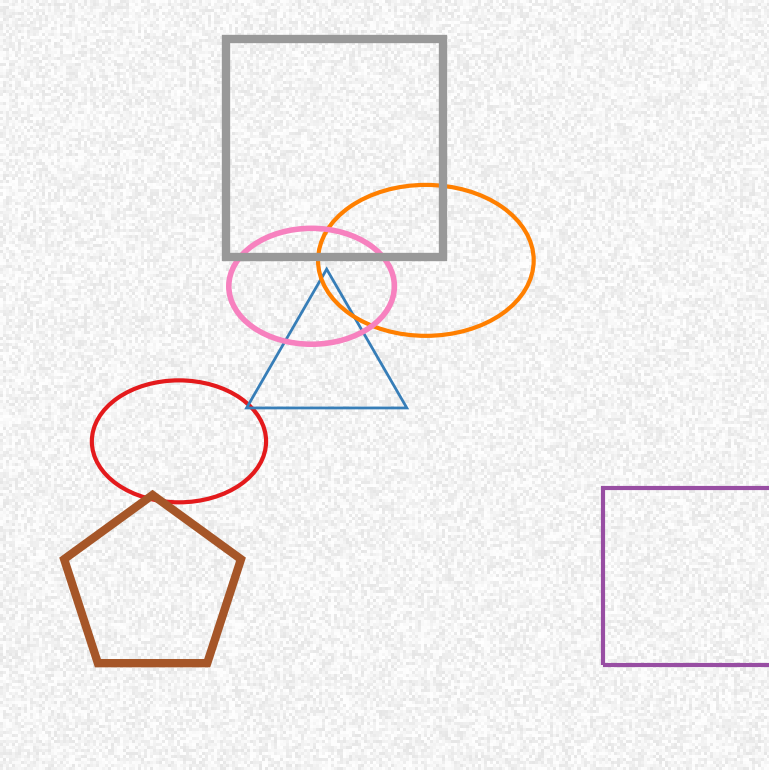[{"shape": "oval", "thickness": 1.5, "radius": 0.57, "center": [0.232, 0.427]}, {"shape": "triangle", "thickness": 1, "radius": 0.6, "center": [0.424, 0.53]}, {"shape": "square", "thickness": 1.5, "radius": 0.57, "center": [0.898, 0.251]}, {"shape": "oval", "thickness": 1.5, "radius": 0.7, "center": [0.553, 0.662]}, {"shape": "pentagon", "thickness": 3, "radius": 0.6, "center": [0.198, 0.236]}, {"shape": "oval", "thickness": 2, "radius": 0.54, "center": [0.405, 0.628]}, {"shape": "square", "thickness": 3, "radius": 0.71, "center": [0.435, 0.808]}]